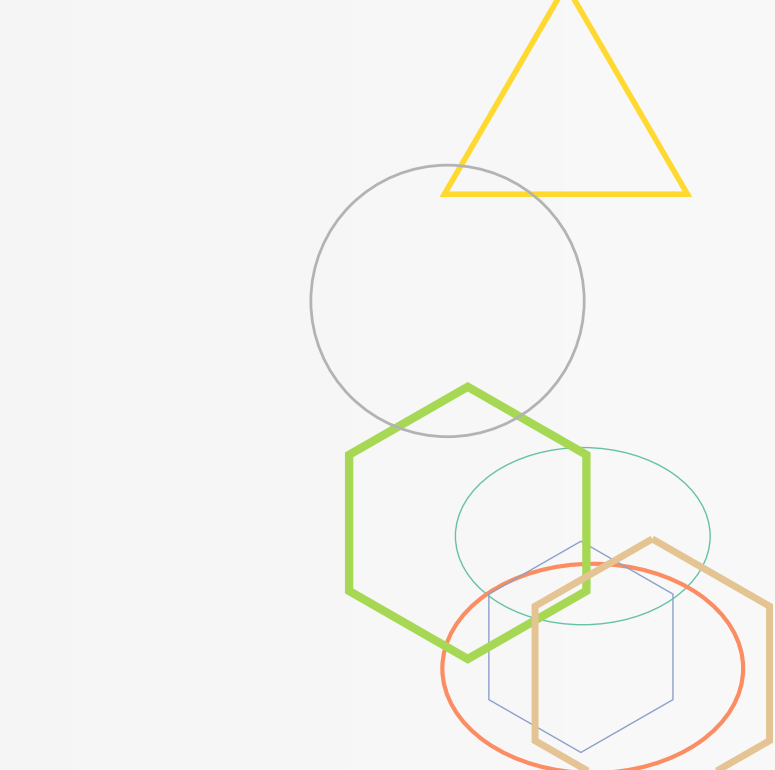[{"shape": "oval", "thickness": 0.5, "radius": 0.82, "center": [0.752, 0.304]}, {"shape": "oval", "thickness": 1.5, "radius": 0.97, "center": [0.765, 0.132]}, {"shape": "hexagon", "thickness": 0.5, "radius": 0.69, "center": [0.75, 0.16]}, {"shape": "hexagon", "thickness": 3, "radius": 0.88, "center": [0.604, 0.321]}, {"shape": "triangle", "thickness": 2, "radius": 0.91, "center": [0.73, 0.838]}, {"shape": "hexagon", "thickness": 2.5, "radius": 0.87, "center": [0.842, 0.125]}, {"shape": "circle", "thickness": 1, "radius": 0.88, "center": [0.577, 0.609]}]